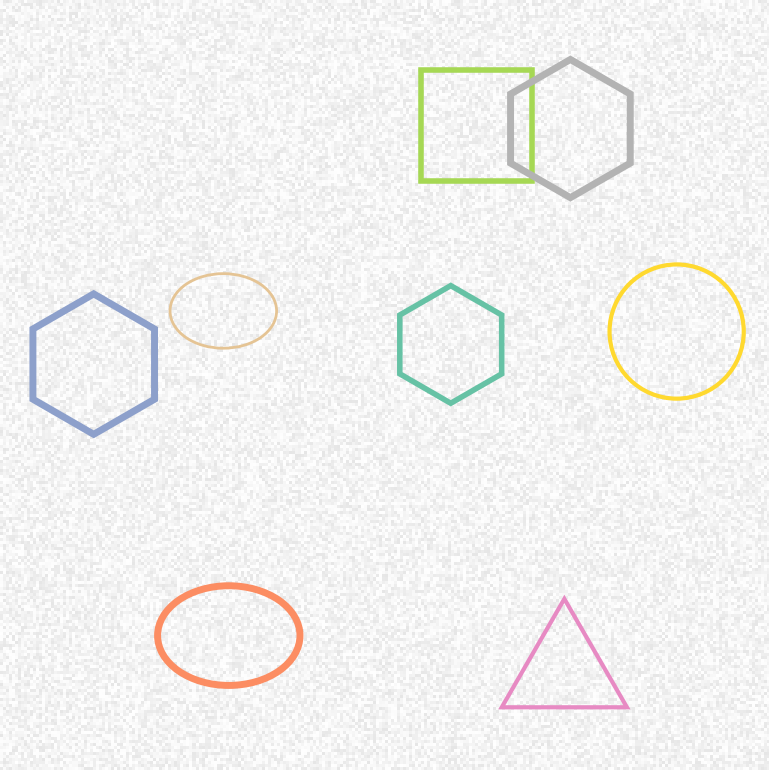[{"shape": "hexagon", "thickness": 2, "radius": 0.38, "center": [0.585, 0.553]}, {"shape": "oval", "thickness": 2.5, "radius": 0.46, "center": [0.297, 0.175]}, {"shape": "hexagon", "thickness": 2.5, "radius": 0.46, "center": [0.122, 0.527]}, {"shape": "triangle", "thickness": 1.5, "radius": 0.47, "center": [0.733, 0.128]}, {"shape": "square", "thickness": 2, "radius": 0.36, "center": [0.618, 0.837]}, {"shape": "circle", "thickness": 1.5, "radius": 0.44, "center": [0.879, 0.569]}, {"shape": "oval", "thickness": 1, "radius": 0.35, "center": [0.29, 0.596]}, {"shape": "hexagon", "thickness": 2.5, "radius": 0.45, "center": [0.741, 0.833]}]